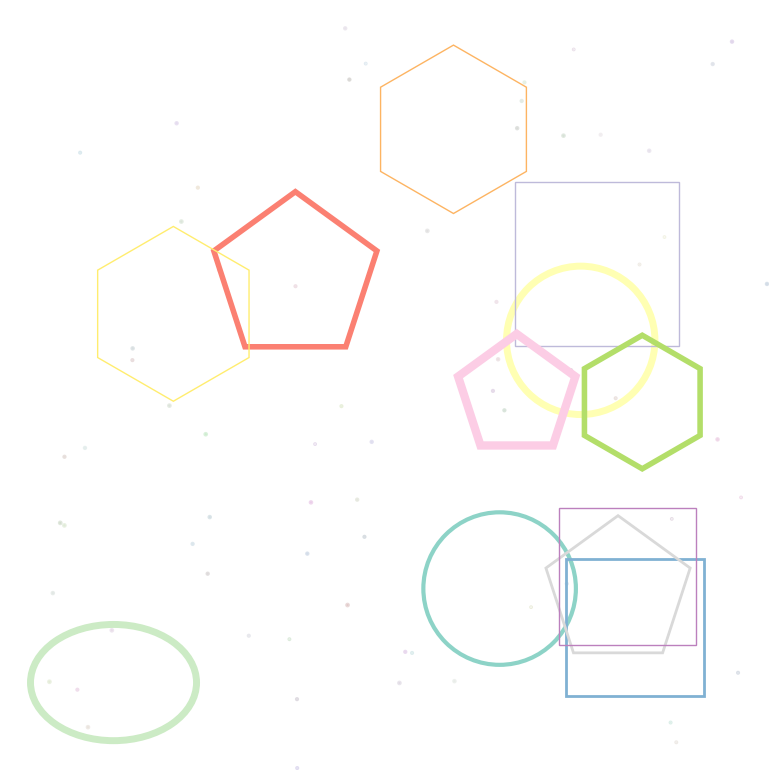[{"shape": "circle", "thickness": 1.5, "radius": 0.5, "center": [0.649, 0.236]}, {"shape": "circle", "thickness": 2.5, "radius": 0.48, "center": [0.754, 0.558]}, {"shape": "square", "thickness": 0.5, "radius": 0.53, "center": [0.776, 0.657]}, {"shape": "pentagon", "thickness": 2, "radius": 0.56, "center": [0.384, 0.64]}, {"shape": "square", "thickness": 1, "radius": 0.45, "center": [0.825, 0.185]}, {"shape": "hexagon", "thickness": 0.5, "radius": 0.55, "center": [0.589, 0.832]}, {"shape": "hexagon", "thickness": 2, "radius": 0.43, "center": [0.834, 0.478]}, {"shape": "pentagon", "thickness": 3, "radius": 0.4, "center": [0.671, 0.486]}, {"shape": "pentagon", "thickness": 1, "radius": 0.49, "center": [0.803, 0.232]}, {"shape": "square", "thickness": 0.5, "radius": 0.44, "center": [0.816, 0.251]}, {"shape": "oval", "thickness": 2.5, "radius": 0.54, "center": [0.147, 0.114]}, {"shape": "hexagon", "thickness": 0.5, "radius": 0.57, "center": [0.225, 0.592]}]